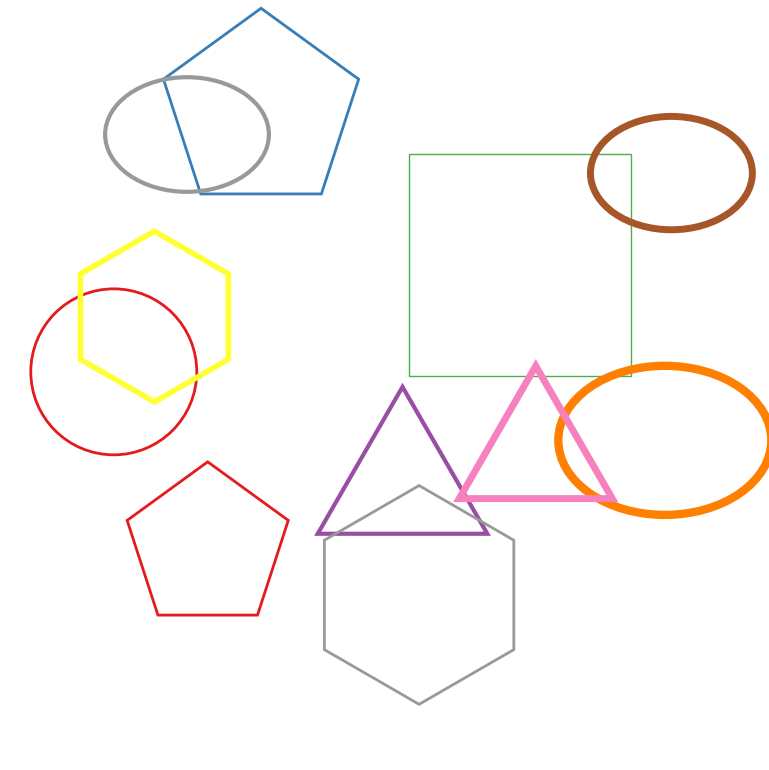[{"shape": "circle", "thickness": 1, "radius": 0.54, "center": [0.148, 0.517]}, {"shape": "pentagon", "thickness": 1, "radius": 0.55, "center": [0.27, 0.29]}, {"shape": "pentagon", "thickness": 1, "radius": 0.67, "center": [0.339, 0.856]}, {"shape": "square", "thickness": 0.5, "radius": 0.72, "center": [0.675, 0.656]}, {"shape": "triangle", "thickness": 1.5, "radius": 0.64, "center": [0.523, 0.37]}, {"shape": "oval", "thickness": 3, "radius": 0.69, "center": [0.863, 0.428]}, {"shape": "hexagon", "thickness": 2, "radius": 0.55, "center": [0.2, 0.589]}, {"shape": "oval", "thickness": 2.5, "radius": 0.53, "center": [0.872, 0.775]}, {"shape": "triangle", "thickness": 2.5, "radius": 0.57, "center": [0.696, 0.41]}, {"shape": "hexagon", "thickness": 1, "radius": 0.71, "center": [0.544, 0.227]}, {"shape": "oval", "thickness": 1.5, "radius": 0.53, "center": [0.243, 0.825]}]